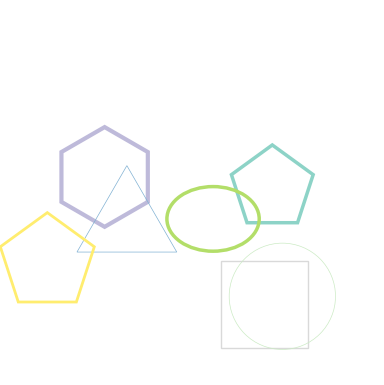[{"shape": "pentagon", "thickness": 2.5, "radius": 0.56, "center": [0.707, 0.512]}, {"shape": "hexagon", "thickness": 3, "radius": 0.65, "center": [0.272, 0.54]}, {"shape": "triangle", "thickness": 0.5, "radius": 0.75, "center": [0.33, 0.42]}, {"shape": "oval", "thickness": 2.5, "radius": 0.6, "center": [0.553, 0.431]}, {"shape": "square", "thickness": 1, "radius": 0.57, "center": [0.687, 0.208]}, {"shape": "circle", "thickness": 0.5, "radius": 0.69, "center": [0.733, 0.23]}, {"shape": "pentagon", "thickness": 2, "radius": 0.64, "center": [0.123, 0.319]}]